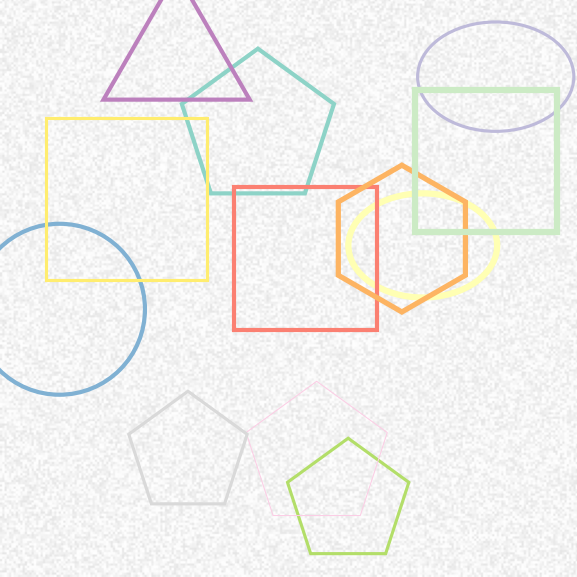[{"shape": "pentagon", "thickness": 2, "radius": 0.69, "center": [0.447, 0.776]}, {"shape": "oval", "thickness": 3, "radius": 0.64, "center": [0.732, 0.574]}, {"shape": "oval", "thickness": 1.5, "radius": 0.68, "center": [0.858, 0.866]}, {"shape": "square", "thickness": 2, "radius": 0.62, "center": [0.529, 0.552]}, {"shape": "circle", "thickness": 2, "radius": 0.74, "center": [0.103, 0.464]}, {"shape": "hexagon", "thickness": 2.5, "radius": 0.64, "center": [0.696, 0.586]}, {"shape": "pentagon", "thickness": 1.5, "radius": 0.55, "center": [0.603, 0.13]}, {"shape": "pentagon", "thickness": 0.5, "radius": 0.64, "center": [0.548, 0.21]}, {"shape": "pentagon", "thickness": 1.5, "radius": 0.54, "center": [0.325, 0.214]}, {"shape": "triangle", "thickness": 2, "radius": 0.73, "center": [0.306, 0.9]}, {"shape": "square", "thickness": 3, "radius": 0.61, "center": [0.841, 0.72]}, {"shape": "square", "thickness": 1.5, "radius": 0.7, "center": [0.219, 0.655]}]